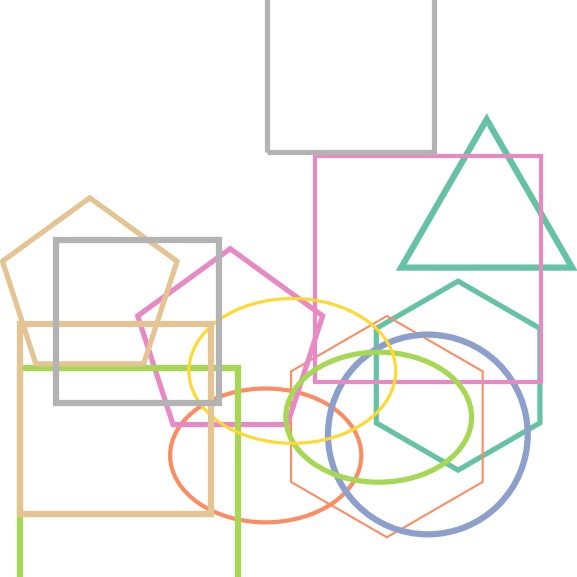[{"shape": "triangle", "thickness": 3, "radius": 0.86, "center": [0.843, 0.621]}, {"shape": "hexagon", "thickness": 2.5, "radius": 0.82, "center": [0.793, 0.349]}, {"shape": "oval", "thickness": 2, "radius": 0.83, "center": [0.46, 0.211]}, {"shape": "hexagon", "thickness": 1, "radius": 0.96, "center": [0.67, 0.26]}, {"shape": "circle", "thickness": 3, "radius": 0.86, "center": [0.741, 0.247]}, {"shape": "square", "thickness": 2, "radius": 0.98, "center": [0.741, 0.534]}, {"shape": "pentagon", "thickness": 2.5, "radius": 0.84, "center": [0.399, 0.4]}, {"shape": "oval", "thickness": 2.5, "radius": 0.8, "center": [0.656, 0.277]}, {"shape": "square", "thickness": 3, "radius": 0.94, "center": [0.223, 0.173]}, {"shape": "oval", "thickness": 1.5, "radius": 0.9, "center": [0.506, 0.357]}, {"shape": "pentagon", "thickness": 2.5, "radius": 0.79, "center": [0.155, 0.498]}, {"shape": "square", "thickness": 3, "radius": 0.83, "center": [0.2, 0.274]}, {"shape": "square", "thickness": 3, "radius": 0.71, "center": [0.238, 0.442]}, {"shape": "square", "thickness": 2.5, "radius": 0.72, "center": [0.607, 0.88]}]